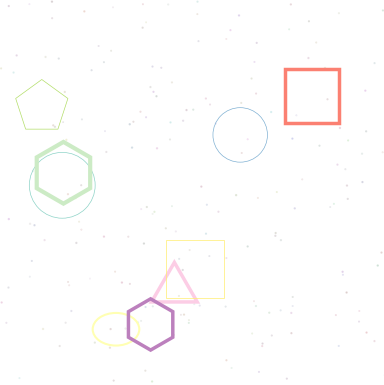[{"shape": "circle", "thickness": 0.5, "radius": 0.43, "center": [0.162, 0.519]}, {"shape": "oval", "thickness": 1.5, "radius": 0.3, "center": [0.301, 0.145]}, {"shape": "square", "thickness": 2.5, "radius": 0.35, "center": [0.81, 0.751]}, {"shape": "circle", "thickness": 0.5, "radius": 0.35, "center": [0.624, 0.65]}, {"shape": "pentagon", "thickness": 0.5, "radius": 0.36, "center": [0.109, 0.722]}, {"shape": "triangle", "thickness": 2.5, "radius": 0.34, "center": [0.453, 0.25]}, {"shape": "hexagon", "thickness": 2.5, "radius": 0.33, "center": [0.391, 0.157]}, {"shape": "hexagon", "thickness": 3, "radius": 0.4, "center": [0.165, 0.551]}, {"shape": "square", "thickness": 0.5, "radius": 0.38, "center": [0.507, 0.302]}]